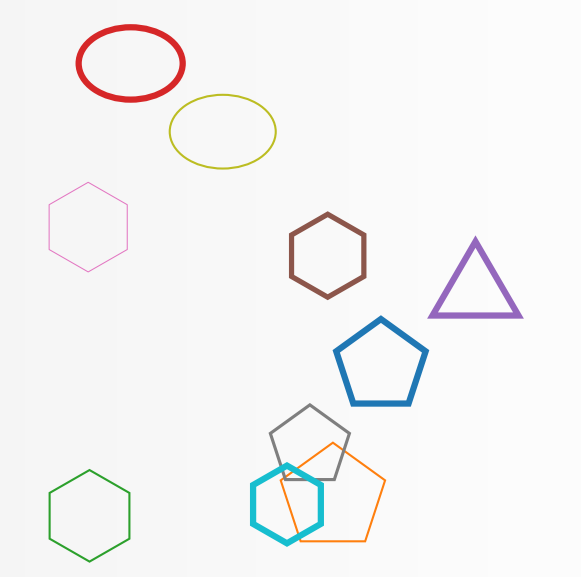[{"shape": "pentagon", "thickness": 3, "radius": 0.4, "center": [0.655, 0.366]}, {"shape": "pentagon", "thickness": 1, "radius": 0.47, "center": [0.573, 0.138]}, {"shape": "hexagon", "thickness": 1, "radius": 0.4, "center": [0.154, 0.106]}, {"shape": "oval", "thickness": 3, "radius": 0.45, "center": [0.225, 0.889]}, {"shape": "triangle", "thickness": 3, "radius": 0.43, "center": [0.818, 0.495]}, {"shape": "hexagon", "thickness": 2.5, "radius": 0.36, "center": [0.564, 0.556]}, {"shape": "hexagon", "thickness": 0.5, "radius": 0.39, "center": [0.152, 0.606]}, {"shape": "pentagon", "thickness": 1.5, "radius": 0.36, "center": [0.533, 0.227]}, {"shape": "oval", "thickness": 1, "radius": 0.46, "center": [0.383, 0.771]}, {"shape": "hexagon", "thickness": 3, "radius": 0.34, "center": [0.494, 0.126]}]